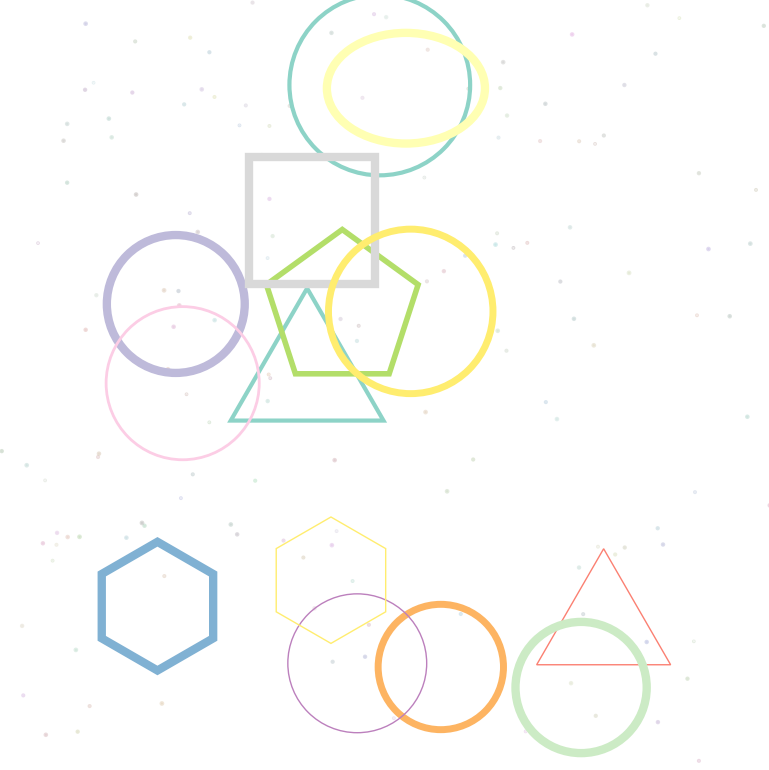[{"shape": "circle", "thickness": 1.5, "radius": 0.59, "center": [0.493, 0.89]}, {"shape": "triangle", "thickness": 1.5, "radius": 0.57, "center": [0.399, 0.511]}, {"shape": "oval", "thickness": 3, "radius": 0.51, "center": [0.527, 0.885]}, {"shape": "circle", "thickness": 3, "radius": 0.45, "center": [0.228, 0.605]}, {"shape": "triangle", "thickness": 0.5, "radius": 0.5, "center": [0.784, 0.187]}, {"shape": "hexagon", "thickness": 3, "radius": 0.42, "center": [0.204, 0.213]}, {"shape": "circle", "thickness": 2.5, "radius": 0.41, "center": [0.572, 0.134]}, {"shape": "pentagon", "thickness": 2, "radius": 0.52, "center": [0.445, 0.598]}, {"shape": "circle", "thickness": 1, "radius": 0.5, "center": [0.237, 0.502]}, {"shape": "square", "thickness": 3, "radius": 0.41, "center": [0.405, 0.713]}, {"shape": "circle", "thickness": 0.5, "radius": 0.45, "center": [0.464, 0.139]}, {"shape": "circle", "thickness": 3, "radius": 0.43, "center": [0.755, 0.107]}, {"shape": "hexagon", "thickness": 0.5, "radius": 0.41, "center": [0.43, 0.246]}, {"shape": "circle", "thickness": 2.5, "radius": 0.53, "center": [0.533, 0.596]}]